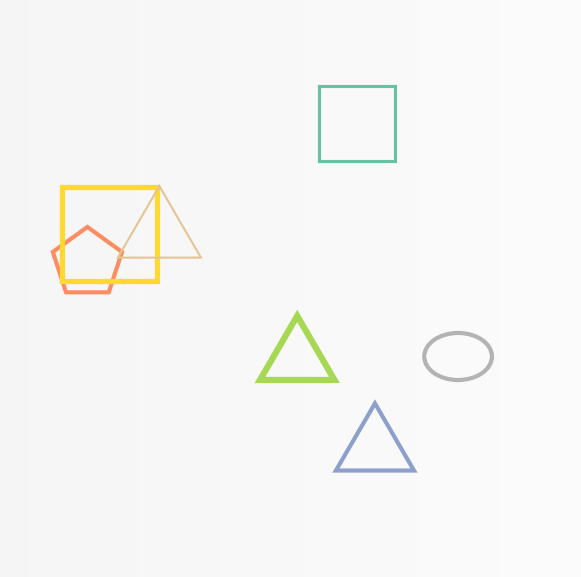[{"shape": "square", "thickness": 1.5, "radius": 0.32, "center": [0.614, 0.786]}, {"shape": "pentagon", "thickness": 2, "radius": 0.31, "center": [0.15, 0.544]}, {"shape": "triangle", "thickness": 2, "radius": 0.39, "center": [0.645, 0.223]}, {"shape": "triangle", "thickness": 3, "radius": 0.37, "center": [0.511, 0.378]}, {"shape": "square", "thickness": 2.5, "radius": 0.41, "center": [0.188, 0.594]}, {"shape": "triangle", "thickness": 1, "radius": 0.41, "center": [0.274, 0.594]}, {"shape": "oval", "thickness": 2, "radius": 0.29, "center": [0.788, 0.382]}]